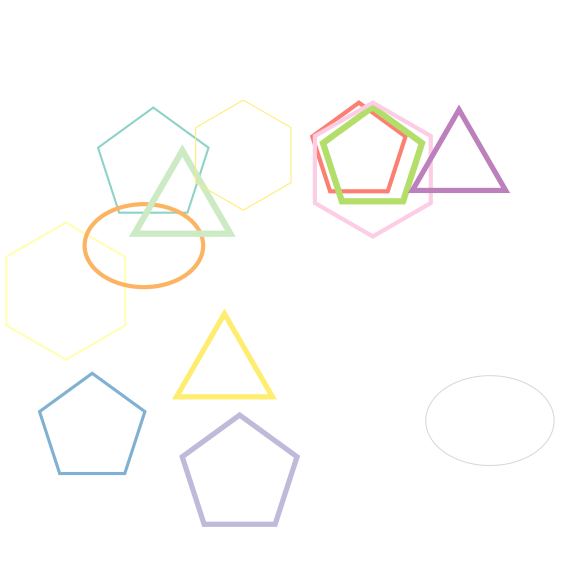[{"shape": "pentagon", "thickness": 1, "radius": 0.5, "center": [0.265, 0.712]}, {"shape": "hexagon", "thickness": 1, "radius": 0.59, "center": [0.114, 0.495]}, {"shape": "pentagon", "thickness": 2.5, "radius": 0.52, "center": [0.415, 0.176]}, {"shape": "pentagon", "thickness": 2, "radius": 0.42, "center": [0.621, 0.737]}, {"shape": "pentagon", "thickness": 1.5, "radius": 0.48, "center": [0.16, 0.257]}, {"shape": "oval", "thickness": 2, "radius": 0.51, "center": [0.249, 0.574]}, {"shape": "pentagon", "thickness": 3, "radius": 0.45, "center": [0.645, 0.723]}, {"shape": "hexagon", "thickness": 2, "radius": 0.58, "center": [0.646, 0.706]}, {"shape": "oval", "thickness": 0.5, "radius": 0.56, "center": [0.848, 0.271]}, {"shape": "triangle", "thickness": 2.5, "radius": 0.47, "center": [0.795, 0.716]}, {"shape": "triangle", "thickness": 3, "radius": 0.48, "center": [0.316, 0.642]}, {"shape": "hexagon", "thickness": 0.5, "radius": 0.48, "center": [0.421, 0.73]}, {"shape": "triangle", "thickness": 2.5, "radius": 0.48, "center": [0.389, 0.36]}]